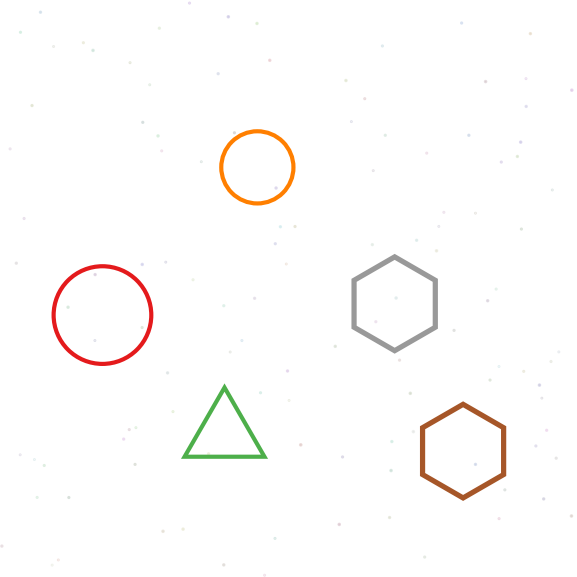[{"shape": "circle", "thickness": 2, "radius": 0.42, "center": [0.177, 0.454]}, {"shape": "triangle", "thickness": 2, "radius": 0.4, "center": [0.389, 0.248]}, {"shape": "circle", "thickness": 2, "radius": 0.31, "center": [0.446, 0.709]}, {"shape": "hexagon", "thickness": 2.5, "radius": 0.41, "center": [0.802, 0.218]}, {"shape": "hexagon", "thickness": 2.5, "radius": 0.41, "center": [0.683, 0.473]}]